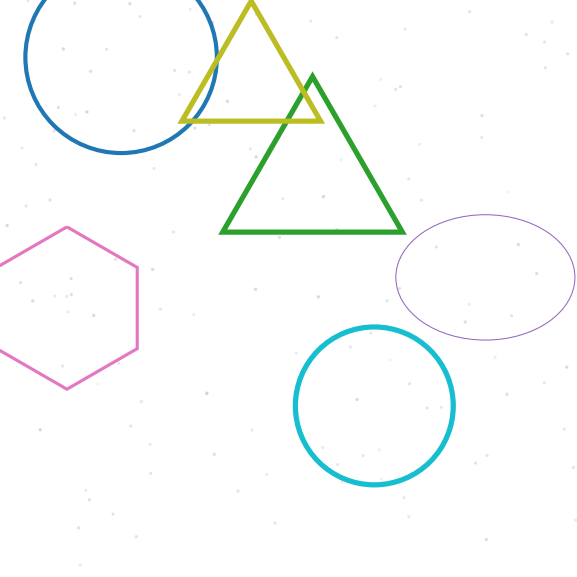[{"shape": "circle", "thickness": 2, "radius": 0.83, "center": [0.21, 0.9]}, {"shape": "triangle", "thickness": 2.5, "radius": 0.9, "center": [0.541, 0.687]}, {"shape": "oval", "thickness": 0.5, "radius": 0.78, "center": [0.84, 0.519]}, {"shape": "hexagon", "thickness": 1.5, "radius": 0.7, "center": [0.116, 0.466]}, {"shape": "triangle", "thickness": 2.5, "radius": 0.69, "center": [0.435, 0.859]}, {"shape": "circle", "thickness": 2.5, "radius": 0.68, "center": [0.648, 0.296]}]